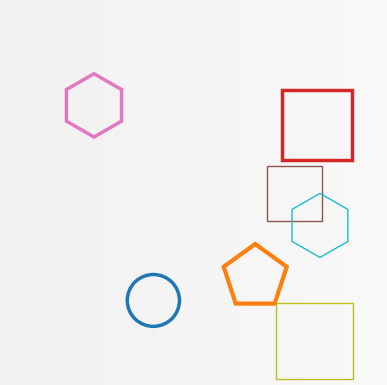[{"shape": "circle", "thickness": 2.5, "radius": 0.34, "center": [0.396, 0.22]}, {"shape": "pentagon", "thickness": 3, "radius": 0.43, "center": [0.659, 0.281]}, {"shape": "square", "thickness": 2.5, "radius": 0.45, "center": [0.818, 0.676]}, {"shape": "square", "thickness": 1, "radius": 0.36, "center": [0.76, 0.498]}, {"shape": "hexagon", "thickness": 2.5, "radius": 0.41, "center": [0.243, 0.726]}, {"shape": "square", "thickness": 1, "radius": 0.5, "center": [0.812, 0.114]}, {"shape": "hexagon", "thickness": 1, "radius": 0.42, "center": [0.826, 0.414]}]